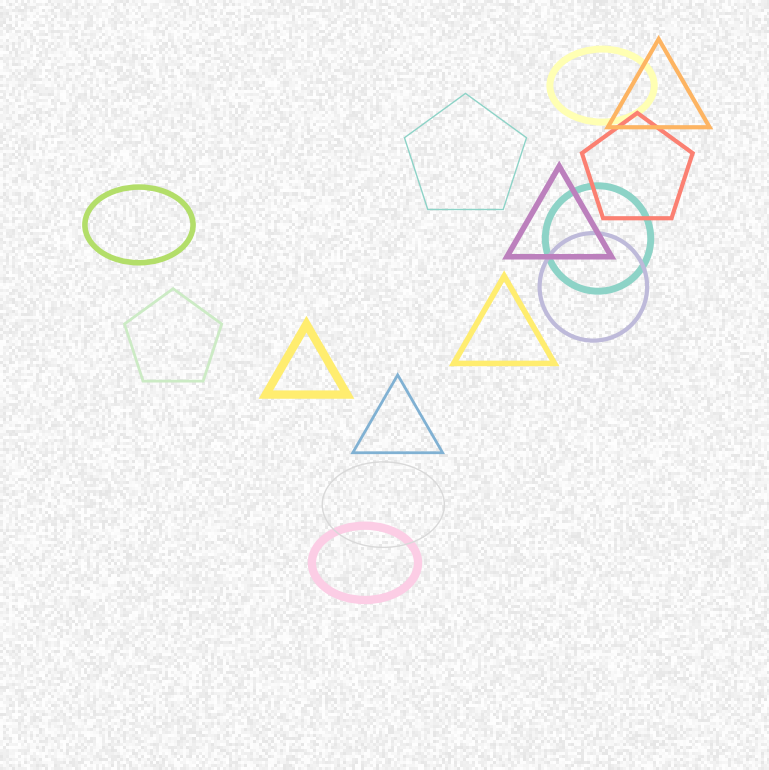[{"shape": "circle", "thickness": 2.5, "radius": 0.34, "center": [0.777, 0.69]}, {"shape": "pentagon", "thickness": 0.5, "radius": 0.42, "center": [0.605, 0.795]}, {"shape": "oval", "thickness": 2.5, "radius": 0.34, "center": [0.782, 0.889]}, {"shape": "circle", "thickness": 1.5, "radius": 0.35, "center": [0.771, 0.627]}, {"shape": "pentagon", "thickness": 1.5, "radius": 0.38, "center": [0.828, 0.778]}, {"shape": "triangle", "thickness": 1, "radius": 0.34, "center": [0.516, 0.446]}, {"shape": "triangle", "thickness": 1.5, "radius": 0.38, "center": [0.855, 0.873]}, {"shape": "oval", "thickness": 2, "radius": 0.35, "center": [0.18, 0.708]}, {"shape": "oval", "thickness": 3, "radius": 0.34, "center": [0.474, 0.269]}, {"shape": "oval", "thickness": 0.5, "radius": 0.4, "center": [0.498, 0.345]}, {"shape": "triangle", "thickness": 2, "radius": 0.39, "center": [0.726, 0.706]}, {"shape": "pentagon", "thickness": 1, "radius": 0.33, "center": [0.225, 0.559]}, {"shape": "triangle", "thickness": 3, "radius": 0.3, "center": [0.398, 0.518]}, {"shape": "triangle", "thickness": 2, "radius": 0.38, "center": [0.655, 0.566]}]